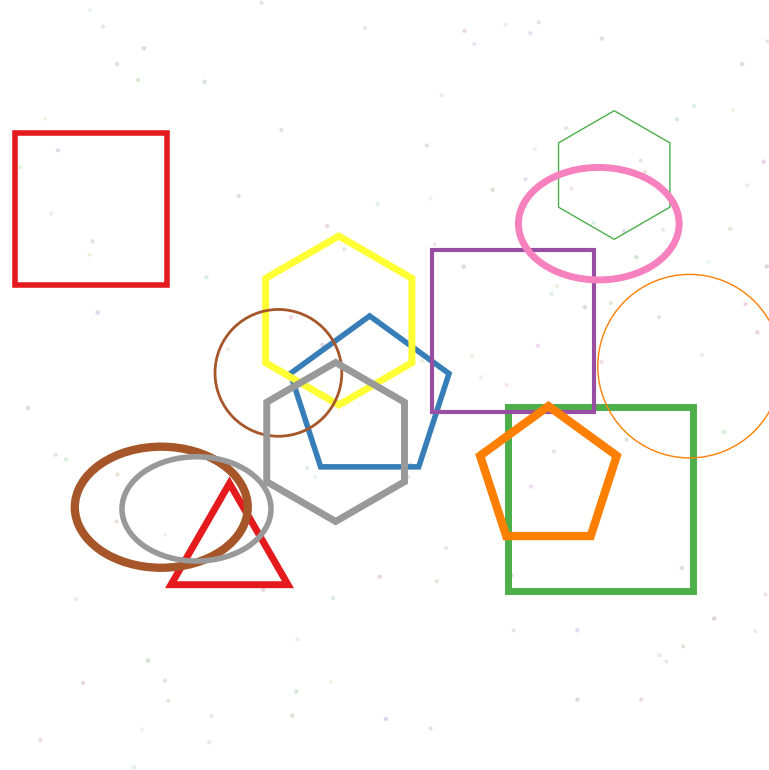[{"shape": "triangle", "thickness": 2.5, "radius": 0.44, "center": [0.298, 0.285]}, {"shape": "square", "thickness": 2, "radius": 0.49, "center": [0.118, 0.729]}, {"shape": "pentagon", "thickness": 2, "radius": 0.54, "center": [0.48, 0.481]}, {"shape": "square", "thickness": 2.5, "radius": 0.6, "center": [0.78, 0.352]}, {"shape": "hexagon", "thickness": 0.5, "radius": 0.42, "center": [0.798, 0.773]}, {"shape": "square", "thickness": 1.5, "radius": 0.53, "center": [0.667, 0.57]}, {"shape": "pentagon", "thickness": 3, "radius": 0.47, "center": [0.712, 0.379]}, {"shape": "circle", "thickness": 0.5, "radius": 0.6, "center": [0.896, 0.524]}, {"shape": "hexagon", "thickness": 2.5, "radius": 0.55, "center": [0.44, 0.584]}, {"shape": "circle", "thickness": 1, "radius": 0.41, "center": [0.362, 0.516]}, {"shape": "oval", "thickness": 3, "radius": 0.56, "center": [0.209, 0.341]}, {"shape": "oval", "thickness": 2.5, "radius": 0.52, "center": [0.778, 0.709]}, {"shape": "oval", "thickness": 2, "radius": 0.48, "center": [0.255, 0.339]}, {"shape": "hexagon", "thickness": 2.5, "radius": 0.52, "center": [0.436, 0.426]}]